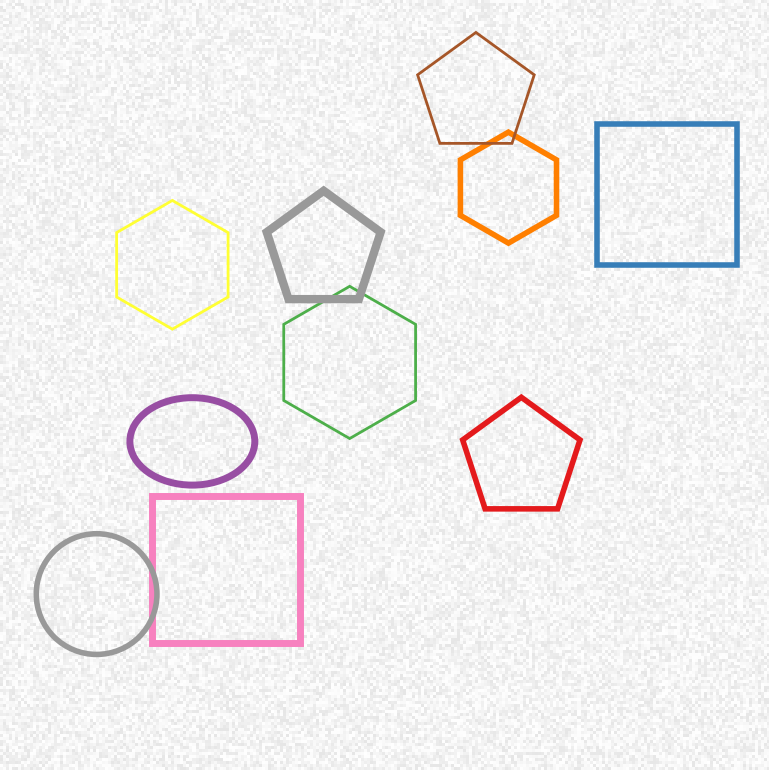[{"shape": "pentagon", "thickness": 2, "radius": 0.4, "center": [0.677, 0.404]}, {"shape": "square", "thickness": 2, "radius": 0.46, "center": [0.866, 0.748]}, {"shape": "hexagon", "thickness": 1, "radius": 0.49, "center": [0.454, 0.529]}, {"shape": "oval", "thickness": 2.5, "radius": 0.41, "center": [0.25, 0.427]}, {"shape": "hexagon", "thickness": 2, "radius": 0.36, "center": [0.66, 0.756]}, {"shape": "hexagon", "thickness": 1, "radius": 0.42, "center": [0.224, 0.656]}, {"shape": "pentagon", "thickness": 1, "radius": 0.4, "center": [0.618, 0.878]}, {"shape": "square", "thickness": 2.5, "radius": 0.48, "center": [0.293, 0.26]}, {"shape": "circle", "thickness": 2, "radius": 0.39, "center": [0.125, 0.228]}, {"shape": "pentagon", "thickness": 3, "radius": 0.39, "center": [0.42, 0.674]}]